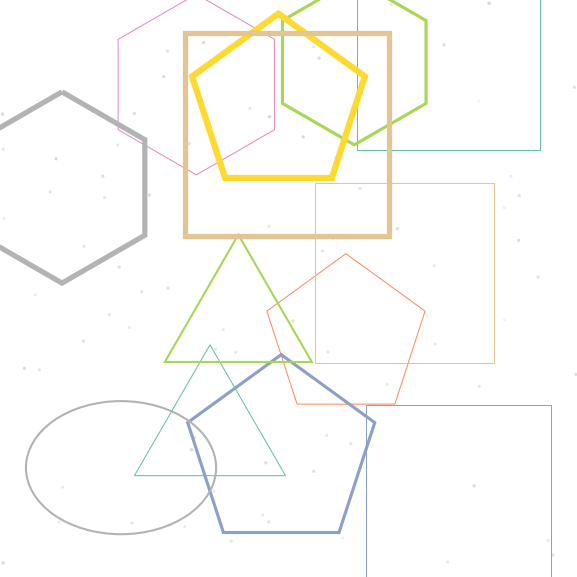[{"shape": "square", "thickness": 0.5, "radius": 0.79, "center": [0.777, 0.897]}, {"shape": "triangle", "thickness": 0.5, "radius": 0.76, "center": [0.364, 0.251]}, {"shape": "pentagon", "thickness": 0.5, "radius": 0.72, "center": [0.599, 0.416]}, {"shape": "square", "thickness": 0.5, "radius": 0.8, "center": [0.794, 0.139]}, {"shape": "pentagon", "thickness": 1.5, "radius": 0.85, "center": [0.487, 0.215]}, {"shape": "hexagon", "thickness": 0.5, "radius": 0.78, "center": [0.34, 0.853]}, {"shape": "triangle", "thickness": 1, "radius": 0.73, "center": [0.413, 0.446]}, {"shape": "hexagon", "thickness": 1.5, "radius": 0.72, "center": [0.613, 0.892]}, {"shape": "pentagon", "thickness": 3, "radius": 0.79, "center": [0.482, 0.818]}, {"shape": "square", "thickness": 0.5, "radius": 0.78, "center": [0.7, 0.526]}, {"shape": "square", "thickness": 2.5, "radius": 0.88, "center": [0.497, 0.767]}, {"shape": "oval", "thickness": 1, "radius": 0.82, "center": [0.21, 0.189]}, {"shape": "hexagon", "thickness": 2.5, "radius": 0.83, "center": [0.107, 0.675]}]